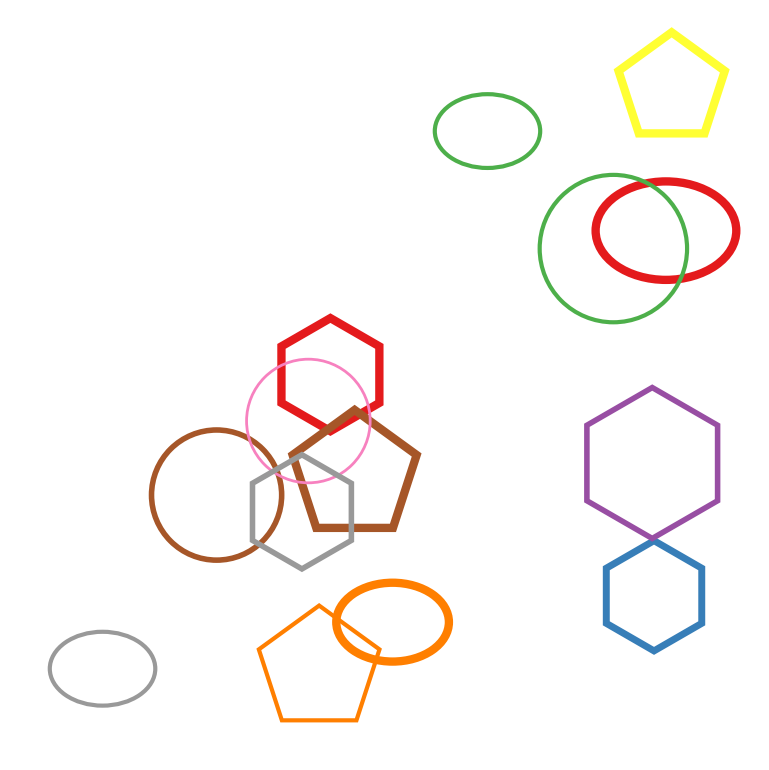[{"shape": "oval", "thickness": 3, "radius": 0.46, "center": [0.865, 0.7]}, {"shape": "hexagon", "thickness": 3, "radius": 0.37, "center": [0.429, 0.513]}, {"shape": "hexagon", "thickness": 2.5, "radius": 0.36, "center": [0.849, 0.226]}, {"shape": "oval", "thickness": 1.5, "radius": 0.34, "center": [0.633, 0.83]}, {"shape": "circle", "thickness": 1.5, "radius": 0.48, "center": [0.797, 0.677]}, {"shape": "hexagon", "thickness": 2, "radius": 0.49, "center": [0.847, 0.399]}, {"shape": "pentagon", "thickness": 1.5, "radius": 0.41, "center": [0.414, 0.131]}, {"shape": "oval", "thickness": 3, "radius": 0.37, "center": [0.51, 0.192]}, {"shape": "pentagon", "thickness": 3, "radius": 0.36, "center": [0.872, 0.885]}, {"shape": "pentagon", "thickness": 3, "radius": 0.42, "center": [0.461, 0.383]}, {"shape": "circle", "thickness": 2, "radius": 0.42, "center": [0.281, 0.357]}, {"shape": "circle", "thickness": 1, "radius": 0.4, "center": [0.4, 0.453]}, {"shape": "oval", "thickness": 1.5, "radius": 0.34, "center": [0.133, 0.132]}, {"shape": "hexagon", "thickness": 2, "radius": 0.37, "center": [0.392, 0.335]}]